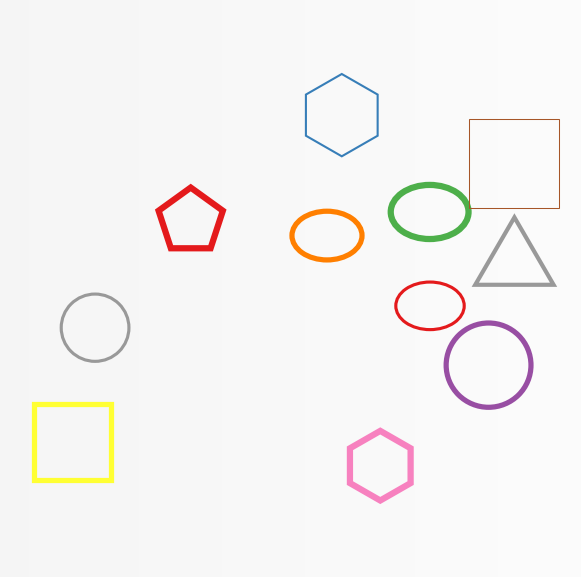[{"shape": "pentagon", "thickness": 3, "radius": 0.29, "center": [0.328, 0.616]}, {"shape": "oval", "thickness": 1.5, "radius": 0.29, "center": [0.74, 0.47]}, {"shape": "hexagon", "thickness": 1, "radius": 0.36, "center": [0.588, 0.8]}, {"shape": "oval", "thickness": 3, "radius": 0.33, "center": [0.739, 0.632]}, {"shape": "circle", "thickness": 2.5, "radius": 0.36, "center": [0.841, 0.367]}, {"shape": "oval", "thickness": 2.5, "radius": 0.3, "center": [0.563, 0.591]}, {"shape": "square", "thickness": 2.5, "radius": 0.33, "center": [0.125, 0.233]}, {"shape": "square", "thickness": 0.5, "radius": 0.39, "center": [0.884, 0.716]}, {"shape": "hexagon", "thickness": 3, "radius": 0.3, "center": [0.654, 0.193]}, {"shape": "triangle", "thickness": 2, "radius": 0.39, "center": [0.885, 0.545]}, {"shape": "circle", "thickness": 1.5, "radius": 0.29, "center": [0.164, 0.432]}]